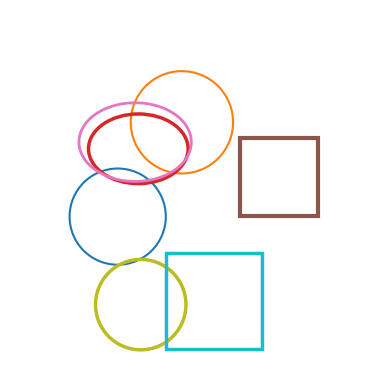[{"shape": "circle", "thickness": 1.5, "radius": 0.62, "center": [0.306, 0.437]}, {"shape": "circle", "thickness": 1.5, "radius": 0.66, "center": [0.472, 0.682]}, {"shape": "oval", "thickness": 2.5, "radius": 0.65, "center": [0.359, 0.613]}, {"shape": "square", "thickness": 3, "radius": 0.51, "center": [0.725, 0.541]}, {"shape": "oval", "thickness": 2, "radius": 0.73, "center": [0.351, 0.631]}, {"shape": "circle", "thickness": 2.5, "radius": 0.59, "center": [0.366, 0.209]}, {"shape": "square", "thickness": 2.5, "radius": 0.63, "center": [0.556, 0.218]}]